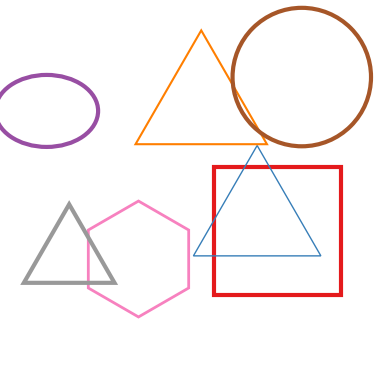[{"shape": "square", "thickness": 3, "radius": 0.83, "center": [0.72, 0.4]}, {"shape": "triangle", "thickness": 1, "radius": 0.96, "center": [0.668, 0.431]}, {"shape": "oval", "thickness": 3, "radius": 0.67, "center": [0.121, 0.712]}, {"shape": "triangle", "thickness": 1.5, "radius": 0.99, "center": [0.523, 0.724]}, {"shape": "circle", "thickness": 3, "radius": 0.9, "center": [0.784, 0.8]}, {"shape": "hexagon", "thickness": 2, "radius": 0.75, "center": [0.36, 0.327]}, {"shape": "triangle", "thickness": 3, "radius": 0.68, "center": [0.18, 0.333]}]